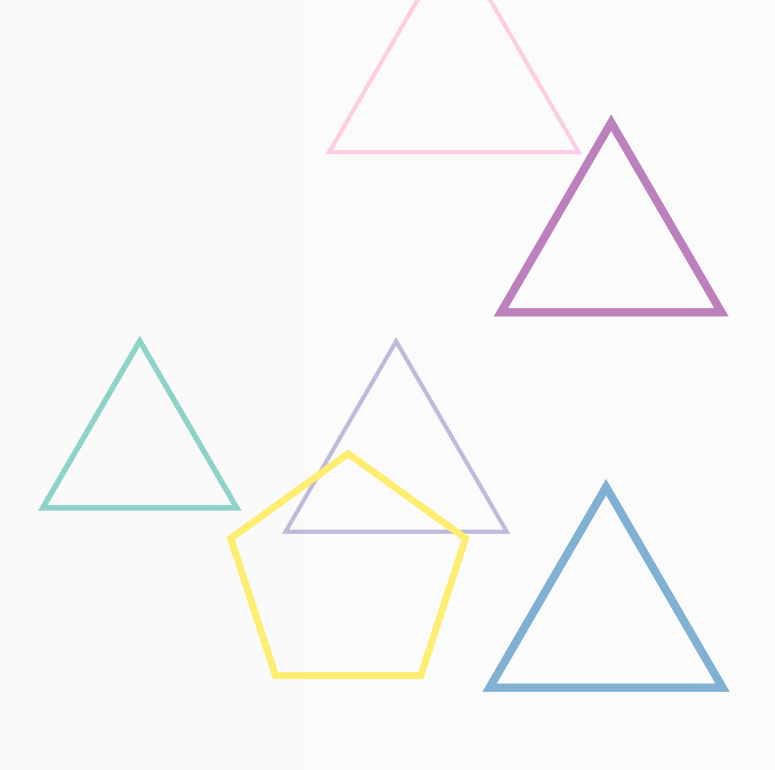[{"shape": "triangle", "thickness": 2, "radius": 0.72, "center": [0.18, 0.413]}, {"shape": "triangle", "thickness": 1.5, "radius": 0.82, "center": [0.511, 0.392]}, {"shape": "triangle", "thickness": 3, "radius": 0.87, "center": [0.782, 0.194]}, {"shape": "triangle", "thickness": 1.5, "radius": 0.93, "center": [0.586, 0.895]}, {"shape": "triangle", "thickness": 3, "radius": 0.82, "center": [0.789, 0.677]}, {"shape": "pentagon", "thickness": 2.5, "radius": 0.8, "center": [0.449, 0.252]}]